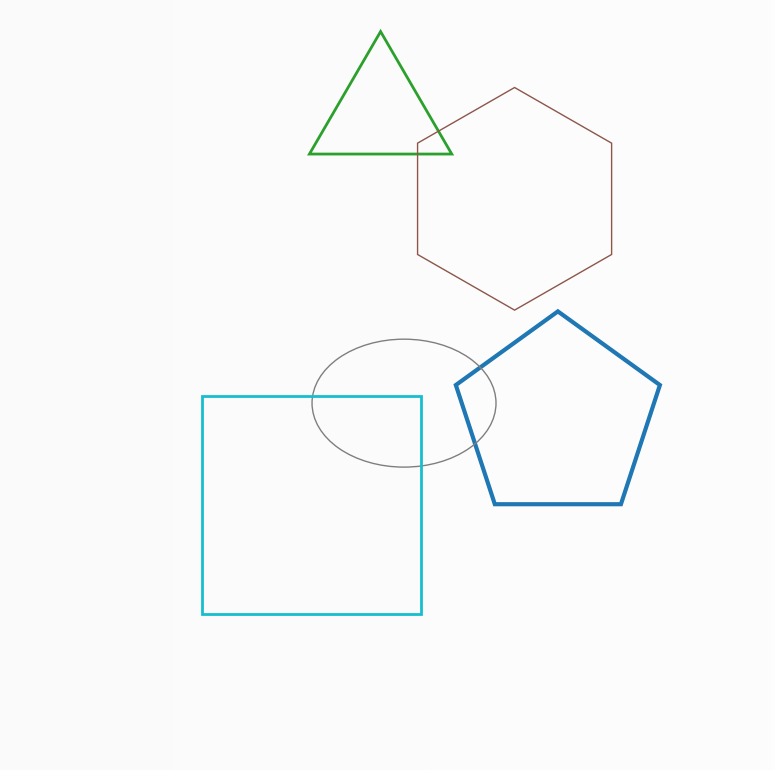[{"shape": "pentagon", "thickness": 1.5, "radius": 0.69, "center": [0.72, 0.457]}, {"shape": "triangle", "thickness": 1, "radius": 0.53, "center": [0.491, 0.853]}, {"shape": "hexagon", "thickness": 0.5, "radius": 0.72, "center": [0.664, 0.742]}, {"shape": "oval", "thickness": 0.5, "radius": 0.59, "center": [0.521, 0.476]}, {"shape": "square", "thickness": 1, "radius": 0.71, "center": [0.401, 0.344]}]